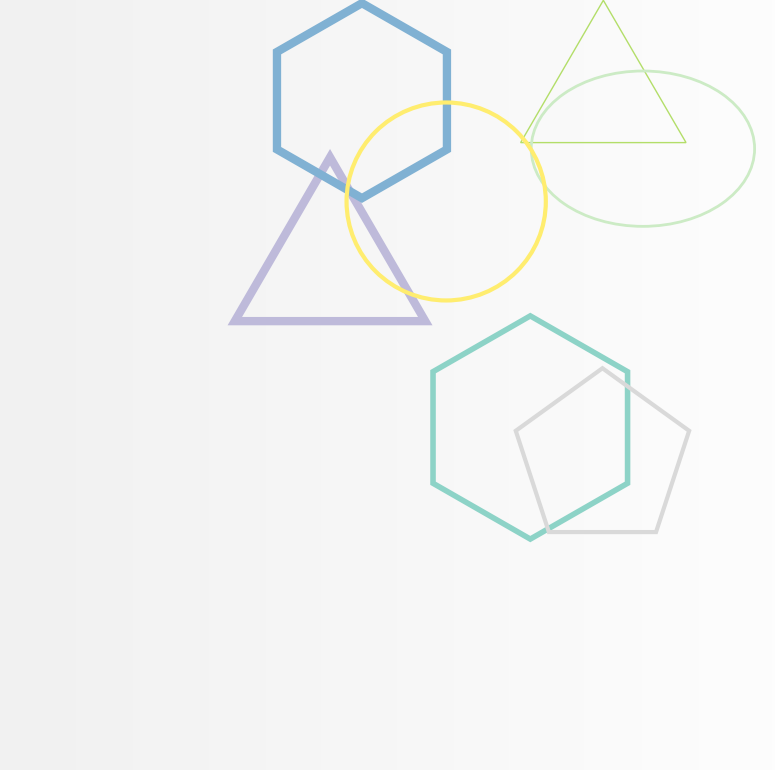[{"shape": "hexagon", "thickness": 2, "radius": 0.72, "center": [0.684, 0.445]}, {"shape": "triangle", "thickness": 3, "radius": 0.71, "center": [0.426, 0.654]}, {"shape": "hexagon", "thickness": 3, "radius": 0.63, "center": [0.467, 0.869]}, {"shape": "triangle", "thickness": 0.5, "radius": 0.62, "center": [0.778, 0.876]}, {"shape": "pentagon", "thickness": 1.5, "radius": 0.59, "center": [0.777, 0.404]}, {"shape": "oval", "thickness": 1, "radius": 0.72, "center": [0.83, 0.807]}, {"shape": "circle", "thickness": 1.5, "radius": 0.64, "center": [0.576, 0.738]}]